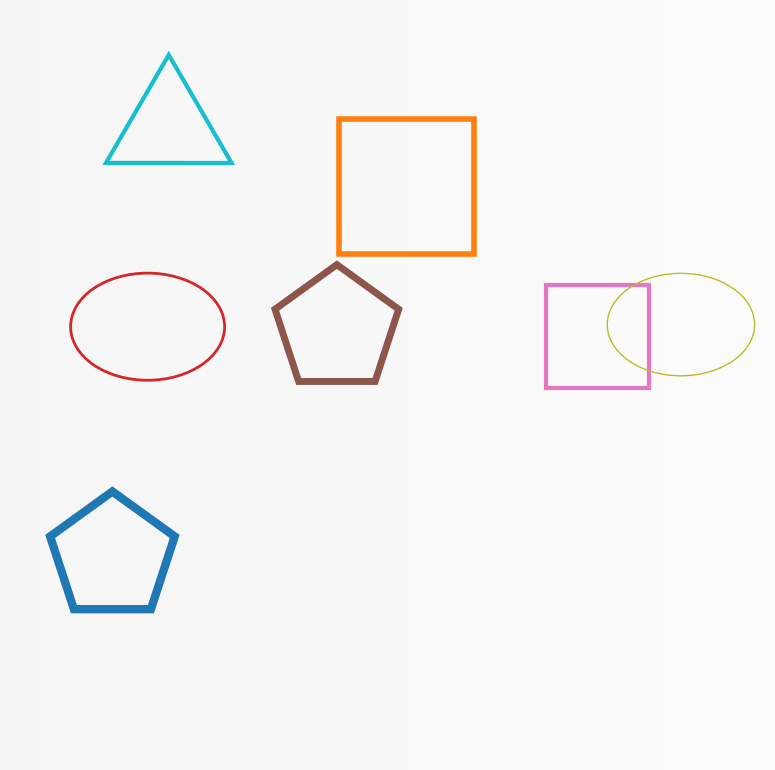[{"shape": "pentagon", "thickness": 3, "radius": 0.42, "center": [0.145, 0.277]}, {"shape": "square", "thickness": 2, "radius": 0.44, "center": [0.524, 0.758]}, {"shape": "oval", "thickness": 1, "radius": 0.5, "center": [0.19, 0.576]}, {"shape": "pentagon", "thickness": 2.5, "radius": 0.42, "center": [0.435, 0.572]}, {"shape": "square", "thickness": 1.5, "radius": 0.33, "center": [0.771, 0.564]}, {"shape": "oval", "thickness": 0.5, "radius": 0.48, "center": [0.879, 0.578]}, {"shape": "triangle", "thickness": 1.5, "radius": 0.47, "center": [0.218, 0.835]}]